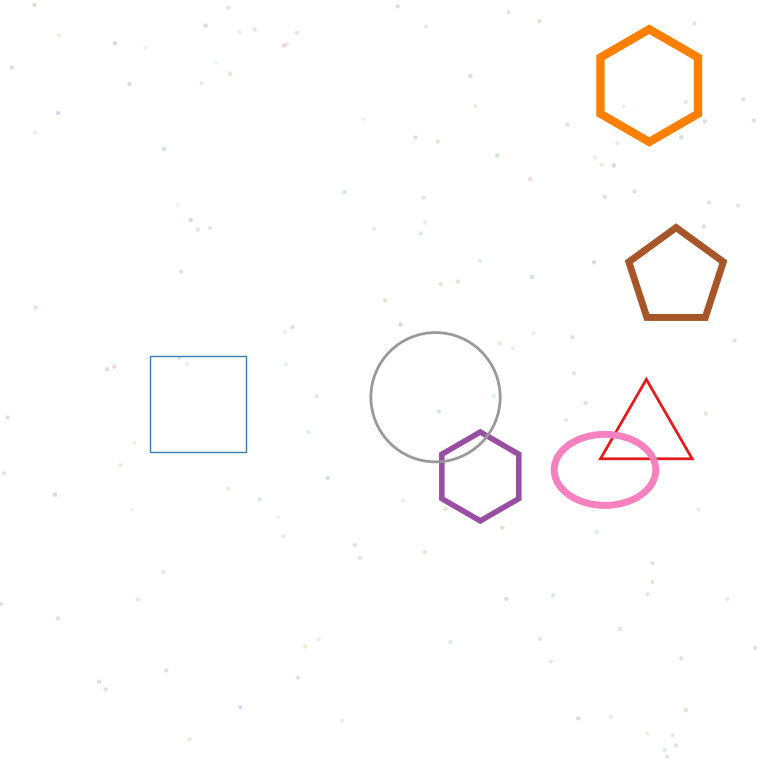[{"shape": "triangle", "thickness": 1, "radius": 0.34, "center": [0.839, 0.439]}, {"shape": "square", "thickness": 0.5, "radius": 0.31, "center": [0.257, 0.475]}, {"shape": "hexagon", "thickness": 2, "radius": 0.29, "center": [0.624, 0.381]}, {"shape": "hexagon", "thickness": 3, "radius": 0.37, "center": [0.843, 0.889]}, {"shape": "pentagon", "thickness": 2.5, "radius": 0.32, "center": [0.878, 0.64]}, {"shape": "oval", "thickness": 2.5, "radius": 0.33, "center": [0.786, 0.39]}, {"shape": "circle", "thickness": 1, "radius": 0.42, "center": [0.566, 0.484]}]